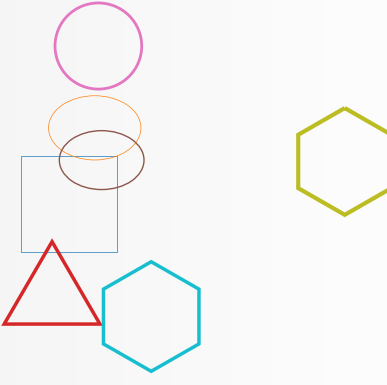[{"shape": "square", "thickness": 0.5, "radius": 0.62, "center": [0.178, 0.471]}, {"shape": "oval", "thickness": 0.5, "radius": 0.6, "center": [0.244, 0.668]}, {"shape": "triangle", "thickness": 2.5, "radius": 0.71, "center": [0.134, 0.23]}, {"shape": "oval", "thickness": 1, "radius": 0.55, "center": [0.262, 0.584]}, {"shape": "circle", "thickness": 2, "radius": 0.56, "center": [0.254, 0.88]}, {"shape": "hexagon", "thickness": 3, "radius": 0.69, "center": [0.89, 0.581]}, {"shape": "hexagon", "thickness": 2.5, "radius": 0.71, "center": [0.39, 0.178]}]